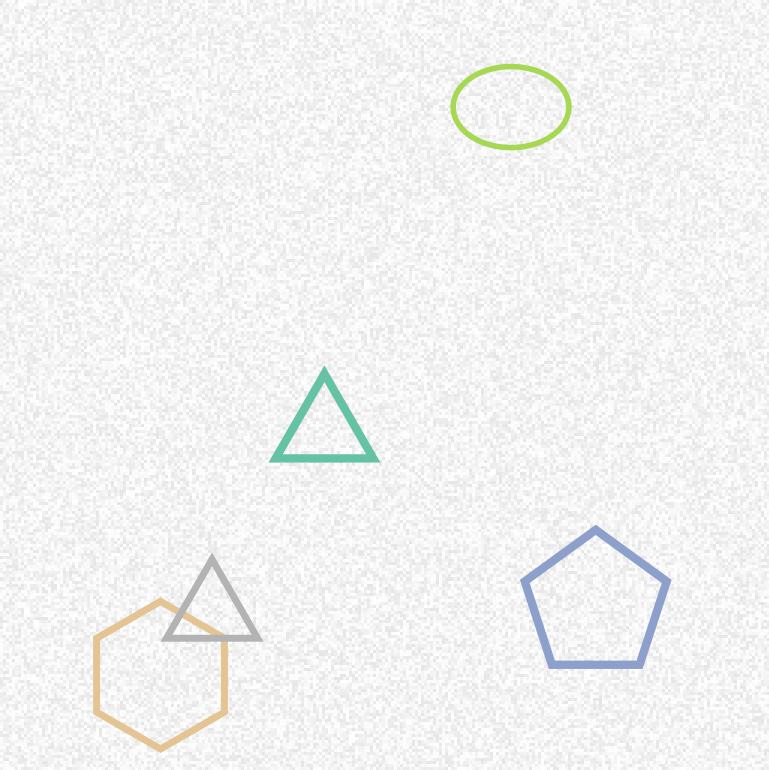[{"shape": "triangle", "thickness": 3, "radius": 0.37, "center": [0.421, 0.441]}, {"shape": "pentagon", "thickness": 3, "radius": 0.48, "center": [0.774, 0.215]}, {"shape": "oval", "thickness": 2, "radius": 0.38, "center": [0.664, 0.861]}, {"shape": "hexagon", "thickness": 2.5, "radius": 0.48, "center": [0.208, 0.123]}, {"shape": "triangle", "thickness": 2.5, "radius": 0.34, "center": [0.275, 0.205]}]